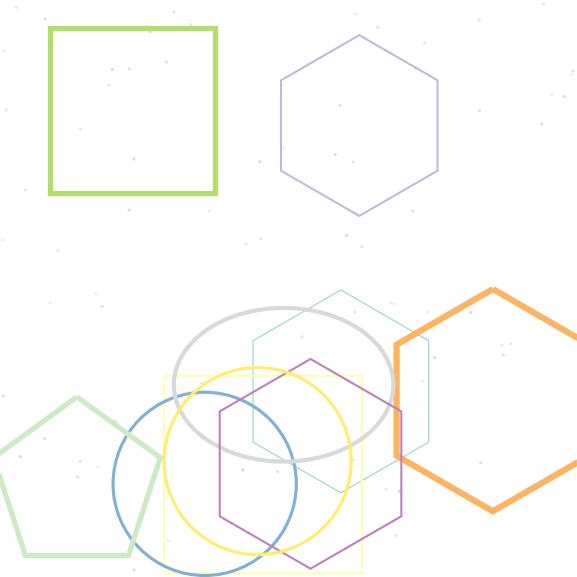[{"shape": "hexagon", "thickness": 0.5, "radius": 0.88, "center": [0.59, 0.321]}, {"shape": "square", "thickness": 1, "radius": 0.85, "center": [0.455, 0.178]}, {"shape": "hexagon", "thickness": 1, "radius": 0.78, "center": [0.622, 0.782]}, {"shape": "circle", "thickness": 1.5, "radius": 0.79, "center": [0.354, 0.161]}, {"shape": "hexagon", "thickness": 3, "radius": 0.96, "center": [0.853, 0.306]}, {"shape": "square", "thickness": 2.5, "radius": 0.71, "center": [0.229, 0.807]}, {"shape": "oval", "thickness": 2, "radius": 0.95, "center": [0.491, 0.333]}, {"shape": "hexagon", "thickness": 1, "radius": 0.91, "center": [0.538, 0.196]}, {"shape": "pentagon", "thickness": 2.5, "radius": 0.76, "center": [0.133, 0.16]}, {"shape": "circle", "thickness": 1.5, "radius": 0.81, "center": [0.446, 0.201]}]